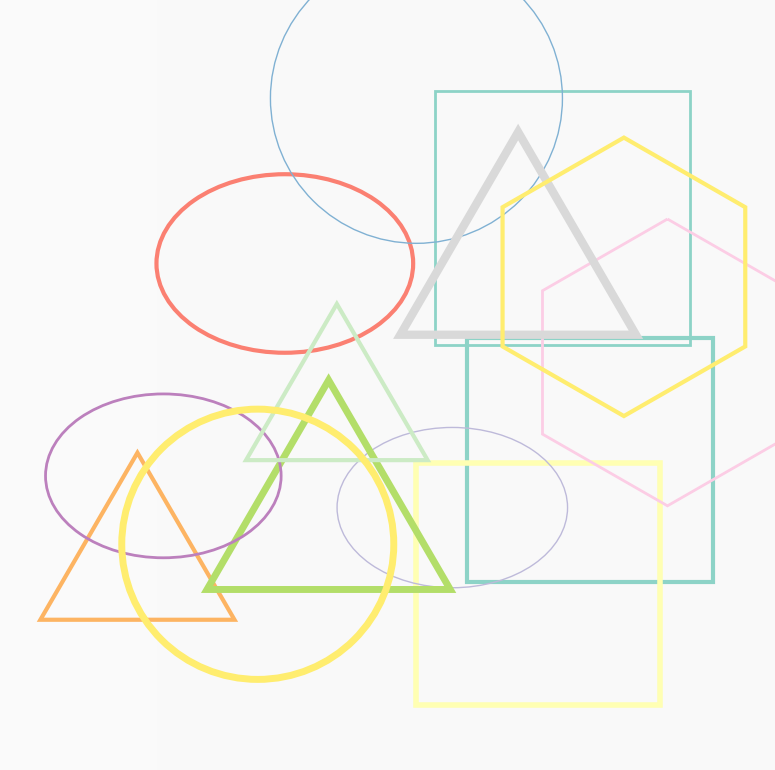[{"shape": "square", "thickness": 1.5, "radius": 0.79, "center": [0.762, 0.403]}, {"shape": "square", "thickness": 1, "radius": 0.82, "center": [0.726, 0.716]}, {"shape": "square", "thickness": 2, "radius": 0.79, "center": [0.694, 0.241]}, {"shape": "oval", "thickness": 0.5, "radius": 0.74, "center": [0.584, 0.341]}, {"shape": "oval", "thickness": 1.5, "radius": 0.83, "center": [0.368, 0.658]}, {"shape": "circle", "thickness": 0.5, "radius": 0.94, "center": [0.537, 0.872]}, {"shape": "triangle", "thickness": 1.5, "radius": 0.72, "center": [0.177, 0.267]}, {"shape": "triangle", "thickness": 2.5, "radius": 0.91, "center": [0.424, 0.325]}, {"shape": "hexagon", "thickness": 1, "radius": 0.93, "center": [0.861, 0.529]}, {"shape": "triangle", "thickness": 3, "radius": 0.88, "center": [0.669, 0.653]}, {"shape": "oval", "thickness": 1, "radius": 0.76, "center": [0.211, 0.382]}, {"shape": "triangle", "thickness": 1.5, "radius": 0.68, "center": [0.435, 0.47]}, {"shape": "hexagon", "thickness": 1.5, "radius": 0.9, "center": [0.805, 0.64]}, {"shape": "circle", "thickness": 2.5, "radius": 0.88, "center": [0.333, 0.293]}]